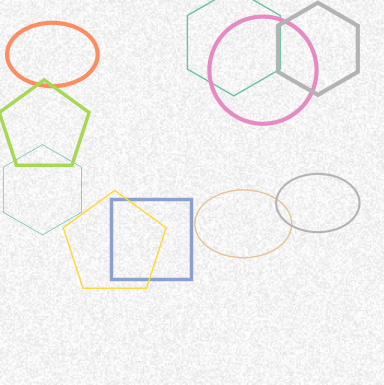[{"shape": "hexagon", "thickness": 0.5, "radius": 0.59, "center": [0.11, 0.507]}, {"shape": "hexagon", "thickness": 1, "radius": 0.7, "center": [0.607, 0.89]}, {"shape": "oval", "thickness": 3, "radius": 0.59, "center": [0.136, 0.858]}, {"shape": "square", "thickness": 2.5, "radius": 0.52, "center": [0.392, 0.379]}, {"shape": "circle", "thickness": 3, "radius": 0.7, "center": [0.683, 0.818]}, {"shape": "pentagon", "thickness": 2.5, "radius": 0.61, "center": [0.115, 0.67]}, {"shape": "pentagon", "thickness": 1, "radius": 0.7, "center": [0.298, 0.365]}, {"shape": "oval", "thickness": 1, "radius": 0.63, "center": [0.632, 0.419]}, {"shape": "hexagon", "thickness": 3, "radius": 0.6, "center": [0.826, 0.873]}, {"shape": "oval", "thickness": 1.5, "radius": 0.54, "center": [0.826, 0.473]}]